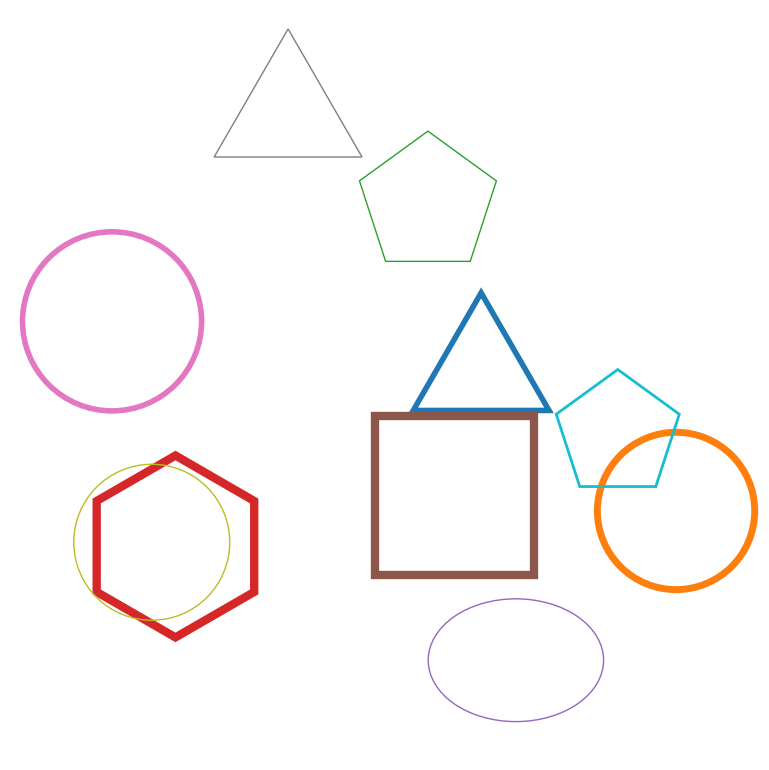[{"shape": "triangle", "thickness": 2, "radius": 0.51, "center": [0.625, 0.518]}, {"shape": "circle", "thickness": 2.5, "radius": 0.51, "center": [0.878, 0.336]}, {"shape": "pentagon", "thickness": 0.5, "radius": 0.47, "center": [0.556, 0.736]}, {"shape": "hexagon", "thickness": 3, "radius": 0.59, "center": [0.228, 0.29]}, {"shape": "oval", "thickness": 0.5, "radius": 0.57, "center": [0.67, 0.143]}, {"shape": "square", "thickness": 3, "radius": 0.52, "center": [0.59, 0.356]}, {"shape": "circle", "thickness": 2, "radius": 0.58, "center": [0.146, 0.583]}, {"shape": "triangle", "thickness": 0.5, "radius": 0.55, "center": [0.374, 0.852]}, {"shape": "circle", "thickness": 0.5, "radius": 0.51, "center": [0.197, 0.296]}, {"shape": "pentagon", "thickness": 1, "radius": 0.42, "center": [0.802, 0.436]}]